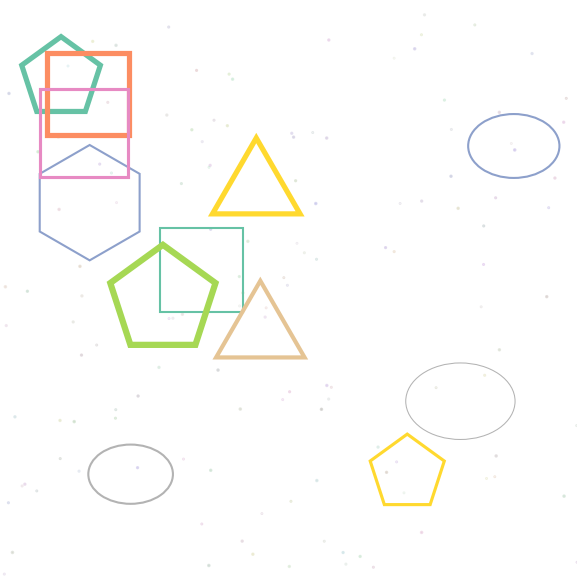[{"shape": "pentagon", "thickness": 2.5, "radius": 0.36, "center": [0.106, 0.864]}, {"shape": "square", "thickness": 1, "radius": 0.36, "center": [0.349, 0.531]}, {"shape": "square", "thickness": 2.5, "radius": 0.36, "center": [0.152, 0.836]}, {"shape": "hexagon", "thickness": 1, "radius": 0.5, "center": [0.155, 0.648]}, {"shape": "oval", "thickness": 1, "radius": 0.4, "center": [0.89, 0.746]}, {"shape": "square", "thickness": 1.5, "radius": 0.38, "center": [0.146, 0.769]}, {"shape": "pentagon", "thickness": 3, "radius": 0.48, "center": [0.282, 0.479]}, {"shape": "triangle", "thickness": 2.5, "radius": 0.44, "center": [0.444, 0.673]}, {"shape": "pentagon", "thickness": 1.5, "radius": 0.34, "center": [0.705, 0.18]}, {"shape": "triangle", "thickness": 2, "radius": 0.44, "center": [0.451, 0.424]}, {"shape": "oval", "thickness": 1, "radius": 0.37, "center": [0.226, 0.178]}, {"shape": "oval", "thickness": 0.5, "radius": 0.47, "center": [0.797, 0.304]}]